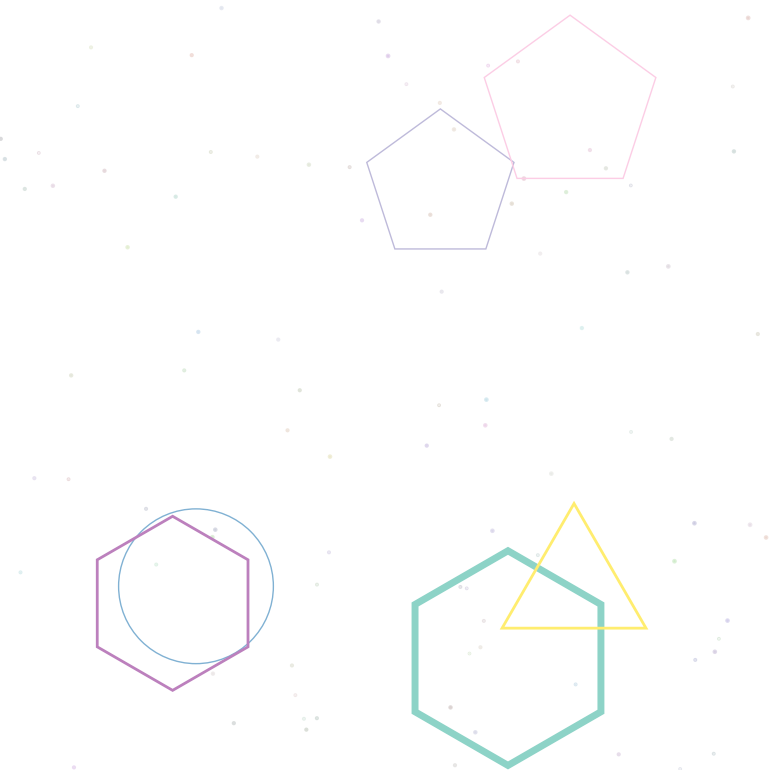[{"shape": "hexagon", "thickness": 2.5, "radius": 0.7, "center": [0.66, 0.145]}, {"shape": "pentagon", "thickness": 0.5, "radius": 0.5, "center": [0.572, 0.758]}, {"shape": "circle", "thickness": 0.5, "radius": 0.5, "center": [0.255, 0.239]}, {"shape": "pentagon", "thickness": 0.5, "radius": 0.59, "center": [0.74, 0.863]}, {"shape": "hexagon", "thickness": 1, "radius": 0.57, "center": [0.224, 0.216]}, {"shape": "triangle", "thickness": 1, "radius": 0.54, "center": [0.746, 0.238]}]